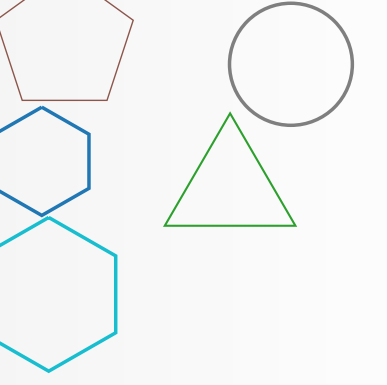[{"shape": "hexagon", "thickness": 2.5, "radius": 0.7, "center": [0.108, 0.581]}, {"shape": "triangle", "thickness": 1.5, "radius": 0.97, "center": [0.594, 0.511]}, {"shape": "pentagon", "thickness": 1, "radius": 0.93, "center": [0.167, 0.89]}, {"shape": "circle", "thickness": 2.5, "radius": 0.79, "center": [0.751, 0.833]}, {"shape": "hexagon", "thickness": 2.5, "radius": 1.0, "center": [0.126, 0.236]}]